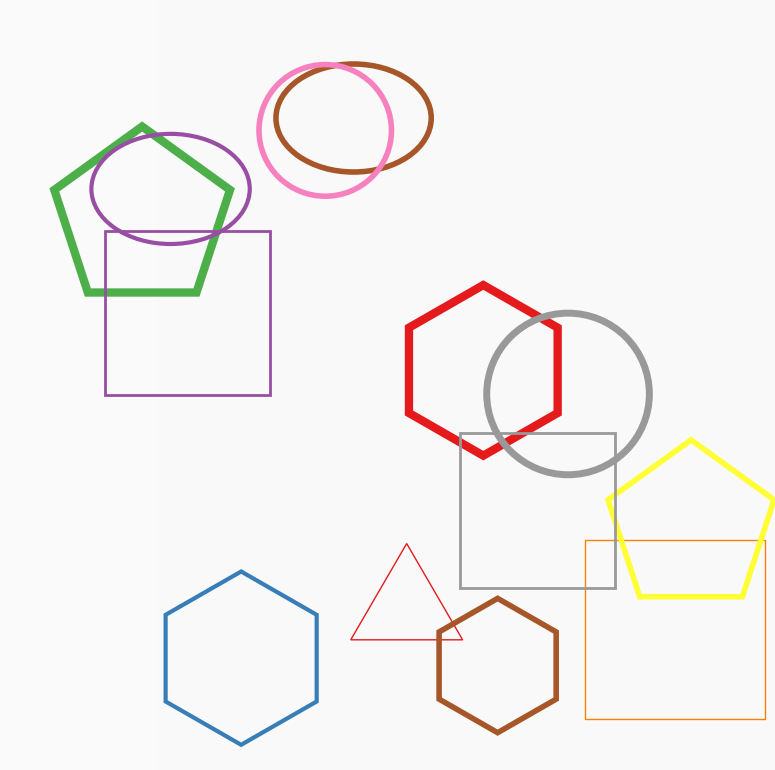[{"shape": "triangle", "thickness": 0.5, "radius": 0.42, "center": [0.525, 0.211]}, {"shape": "hexagon", "thickness": 3, "radius": 0.55, "center": [0.624, 0.519]}, {"shape": "hexagon", "thickness": 1.5, "radius": 0.56, "center": [0.311, 0.145]}, {"shape": "pentagon", "thickness": 3, "radius": 0.6, "center": [0.183, 0.717]}, {"shape": "square", "thickness": 1, "radius": 0.53, "center": [0.242, 0.594]}, {"shape": "oval", "thickness": 1.5, "radius": 0.51, "center": [0.22, 0.755]}, {"shape": "square", "thickness": 0.5, "radius": 0.58, "center": [0.871, 0.182]}, {"shape": "pentagon", "thickness": 2, "radius": 0.56, "center": [0.892, 0.316]}, {"shape": "hexagon", "thickness": 2, "radius": 0.44, "center": [0.642, 0.136]}, {"shape": "oval", "thickness": 2, "radius": 0.5, "center": [0.456, 0.847]}, {"shape": "circle", "thickness": 2, "radius": 0.43, "center": [0.42, 0.831]}, {"shape": "square", "thickness": 1, "radius": 0.5, "center": [0.694, 0.336]}, {"shape": "circle", "thickness": 2.5, "radius": 0.52, "center": [0.733, 0.488]}]